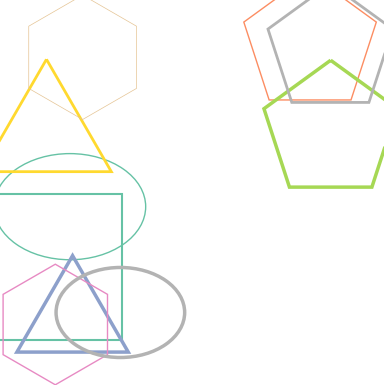[{"shape": "oval", "thickness": 1, "radius": 0.98, "center": [0.181, 0.463]}, {"shape": "square", "thickness": 1.5, "radius": 0.95, "center": [0.126, 0.306]}, {"shape": "pentagon", "thickness": 1, "radius": 0.9, "center": [0.805, 0.887]}, {"shape": "triangle", "thickness": 2.5, "radius": 0.83, "center": [0.189, 0.169]}, {"shape": "hexagon", "thickness": 1, "radius": 0.78, "center": [0.144, 0.157]}, {"shape": "pentagon", "thickness": 2.5, "radius": 0.91, "center": [0.859, 0.661]}, {"shape": "triangle", "thickness": 2, "radius": 0.97, "center": [0.121, 0.651]}, {"shape": "hexagon", "thickness": 0.5, "radius": 0.81, "center": [0.215, 0.851]}, {"shape": "pentagon", "thickness": 2, "radius": 0.85, "center": [0.858, 0.872]}, {"shape": "oval", "thickness": 2.5, "radius": 0.84, "center": [0.313, 0.188]}]